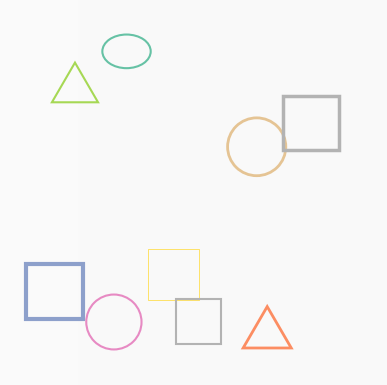[{"shape": "oval", "thickness": 1.5, "radius": 0.31, "center": [0.327, 0.867]}, {"shape": "triangle", "thickness": 2, "radius": 0.36, "center": [0.69, 0.132]}, {"shape": "square", "thickness": 3, "radius": 0.36, "center": [0.141, 0.243]}, {"shape": "circle", "thickness": 1.5, "radius": 0.36, "center": [0.294, 0.164]}, {"shape": "triangle", "thickness": 1.5, "radius": 0.34, "center": [0.193, 0.769]}, {"shape": "square", "thickness": 0.5, "radius": 0.33, "center": [0.447, 0.287]}, {"shape": "circle", "thickness": 2, "radius": 0.38, "center": [0.662, 0.619]}, {"shape": "square", "thickness": 1.5, "radius": 0.29, "center": [0.512, 0.164]}, {"shape": "square", "thickness": 2.5, "radius": 0.36, "center": [0.803, 0.681]}]